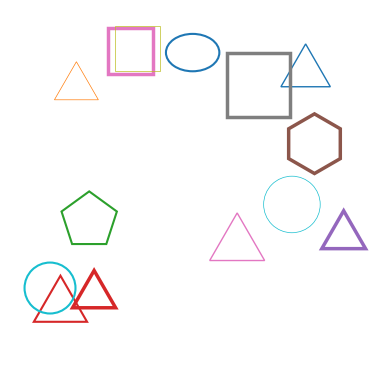[{"shape": "triangle", "thickness": 1, "radius": 0.37, "center": [0.794, 0.812]}, {"shape": "oval", "thickness": 1.5, "radius": 0.35, "center": [0.5, 0.863]}, {"shape": "triangle", "thickness": 0.5, "radius": 0.33, "center": [0.198, 0.774]}, {"shape": "pentagon", "thickness": 1.5, "radius": 0.38, "center": [0.232, 0.427]}, {"shape": "triangle", "thickness": 1.5, "radius": 0.4, "center": [0.157, 0.204]}, {"shape": "triangle", "thickness": 2.5, "radius": 0.32, "center": [0.244, 0.233]}, {"shape": "triangle", "thickness": 2.5, "radius": 0.33, "center": [0.893, 0.387]}, {"shape": "hexagon", "thickness": 2.5, "radius": 0.39, "center": [0.817, 0.627]}, {"shape": "triangle", "thickness": 1, "radius": 0.41, "center": [0.616, 0.365]}, {"shape": "square", "thickness": 2.5, "radius": 0.29, "center": [0.339, 0.867]}, {"shape": "square", "thickness": 2.5, "radius": 0.41, "center": [0.672, 0.778]}, {"shape": "square", "thickness": 0.5, "radius": 0.29, "center": [0.357, 0.873]}, {"shape": "circle", "thickness": 1.5, "radius": 0.33, "center": [0.13, 0.252]}, {"shape": "circle", "thickness": 0.5, "radius": 0.37, "center": [0.758, 0.469]}]